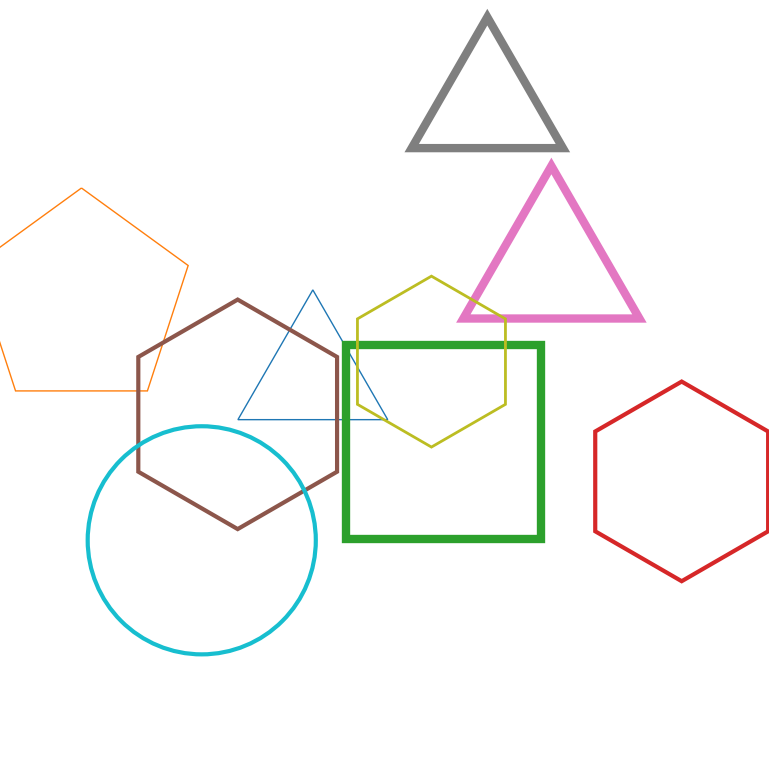[{"shape": "triangle", "thickness": 0.5, "radius": 0.56, "center": [0.406, 0.511]}, {"shape": "pentagon", "thickness": 0.5, "radius": 0.73, "center": [0.106, 0.61]}, {"shape": "square", "thickness": 3, "radius": 0.63, "center": [0.576, 0.426]}, {"shape": "hexagon", "thickness": 1.5, "radius": 0.65, "center": [0.885, 0.375]}, {"shape": "hexagon", "thickness": 1.5, "radius": 0.75, "center": [0.309, 0.462]}, {"shape": "triangle", "thickness": 3, "radius": 0.66, "center": [0.716, 0.652]}, {"shape": "triangle", "thickness": 3, "radius": 0.57, "center": [0.633, 0.864]}, {"shape": "hexagon", "thickness": 1, "radius": 0.55, "center": [0.56, 0.53]}, {"shape": "circle", "thickness": 1.5, "radius": 0.74, "center": [0.262, 0.298]}]